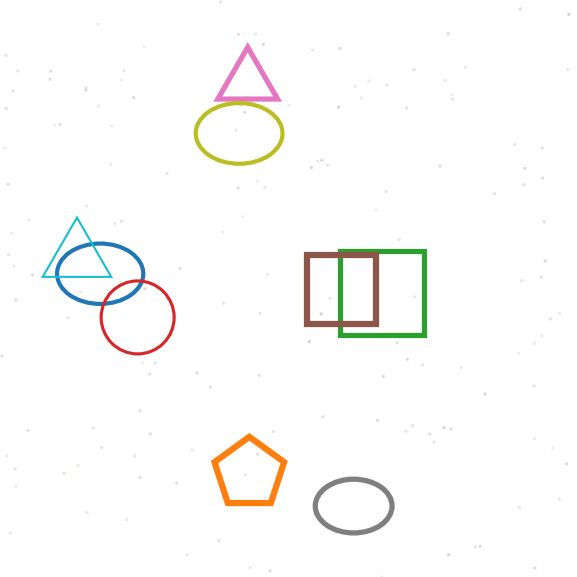[{"shape": "oval", "thickness": 2, "radius": 0.37, "center": [0.173, 0.525]}, {"shape": "pentagon", "thickness": 3, "radius": 0.32, "center": [0.432, 0.179]}, {"shape": "square", "thickness": 2.5, "radius": 0.36, "center": [0.662, 0.492]}, {"shape": "circle", "thickness": 1.5, "radius": 0.32, "center": [0.238, 0.45]}, {"shape": "square", "thickness": 3, "radius": 0.3, "center": [0.591, 0.498]}, {"shape": "triangle", "thickness": 2.5, "radius": 0.3, "center": [0.429, 0.858]}, {"shape": "oval", "thickness": 2.5, "radius": 0.33, "center": [0.612, 0.123]}, {"shape": "oval", "thickness": 2, "radius": 0.38, "center": [0.414, 0.768]}, {"shape": "triangle", "thickness": 1, "radius": 0.34, "center": [0.133, 0.554]}]